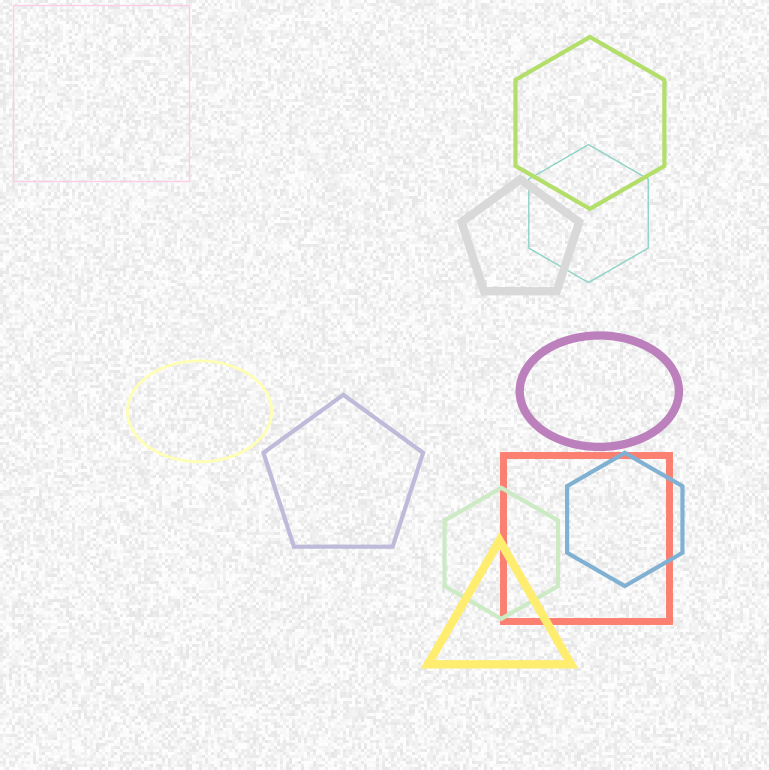[{"shape": "hexagon", "thickness": 0.5, "radius": 0.45, "center": [0.764, 0.723]}, {"shape": "oval", "thickness": 1, "radius": 0.47, "center": [0.259, 0.466]}, {"shape": "pentagon", "thickness": 1.5, "radius": 0.55, "center": [0.446, 0.378]}, {"shape": "square", "thickness": 2.5, "radius": 0.54, "center": [0.761, 0.301]}, {"shape": "hexagon", "thickness": 1.5, "radius": 0.43, "center": [0.811, 0.325]}, {"shape": "hexagon", "thickness": 1.5, "radius": 0.56, "center": [0.766, 0.84]}, {"shape": "square", "thickness": 0.5, "radius": 0.57, "center": [0.131, 0.879]}, {"shape": "pentagon", "thickness": 3, "radius": 0.4, "center": [0.676, 0.687]}, {"shape": "oval", "thickness": 3, "radius": 0.52, "center": [0.778, 0.492]}, {"shape": "hexagon", "thickness": 1.5, "radius": 0.43, "center": [0.651, 0.281]}, {"shape": "triangle", "thickness": 3, "radius": 0.54, "center": [0.649, 0.191]}]